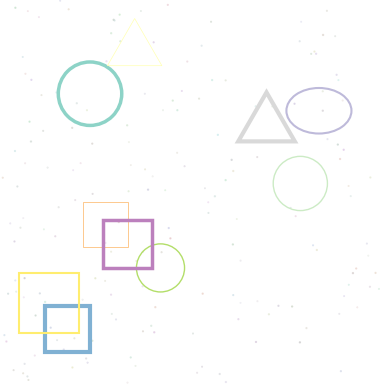[{"shape": "circle", "thickness": 2.5, "radius": 0.41, "center": [0.234, 0.757]}, {"shape": "triangle", "thickness": 0.5, "radius": 0.41, "center": [0.35, 0.87]}, {"shape": "oval", "thickness": 1.5, "radius": 0.42, "center": [0.828, 0.712]}, {"shape": "square", "thickness": 3, "radius": 0.3, "center": [0.175, 0.145]}, {"shape": "square", "thickness": 0.5, "radius": 0.29, "center": [0.274, 0.418]}, {"shape": "circle", "thickness": 1, "radius": 0.31, "center": [0.417, 0.304]}, {"shape": "triangle", "thickness": 3, "radius": 0.42, "center": [0.692, 0.675]}, {"shape": "square", "thickness": 2.5, "radius": 0.31, "center": [0.331, 0.367]}, {"shape": "circle", "thickness": 1, "radius": 0.35, "center": [0.78, 0.523]}, {"shape": "square", "thickness": 1.5, "radius": 0.39, "center": [0.127, 0.214]}]